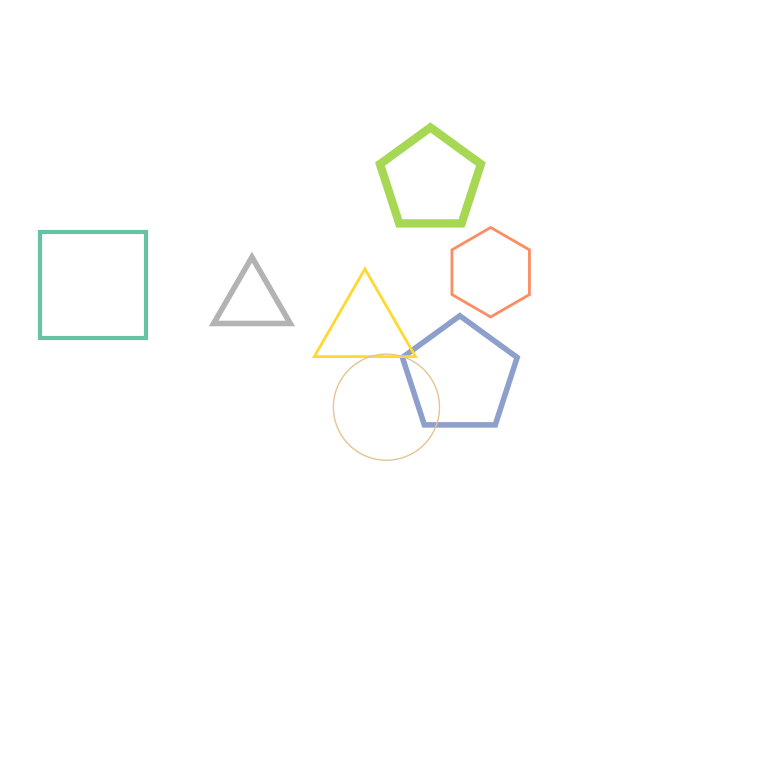[{"shape": "square", "thickness": 1.5, "radius": 0.34, "center": [0.121, 0.63]}, {"shape": "hexagon", "thickness": 1, "radius": 0.29, "center": [0.637, 0.646]}, {"shape": "pentagon", "thickness": 2, "radius": 0.39, "center": [0.597, 0.512]}, {"shape": "pentagon", "thickness": 3, "radius": 0.34, "center": [0.559, 0.766]}, {"shape": "triangle", "thickness": 1, "radius": 0.38, "center": [0.474, 0.575]}, {"shape": "circle", "thickness": 0.5, "radius": 0.34, "center": [0.502, 0.471]}, {"shape": "triangle", "thickness": 2, "radius": 0.29, "center": [0.327, 0.609]}]